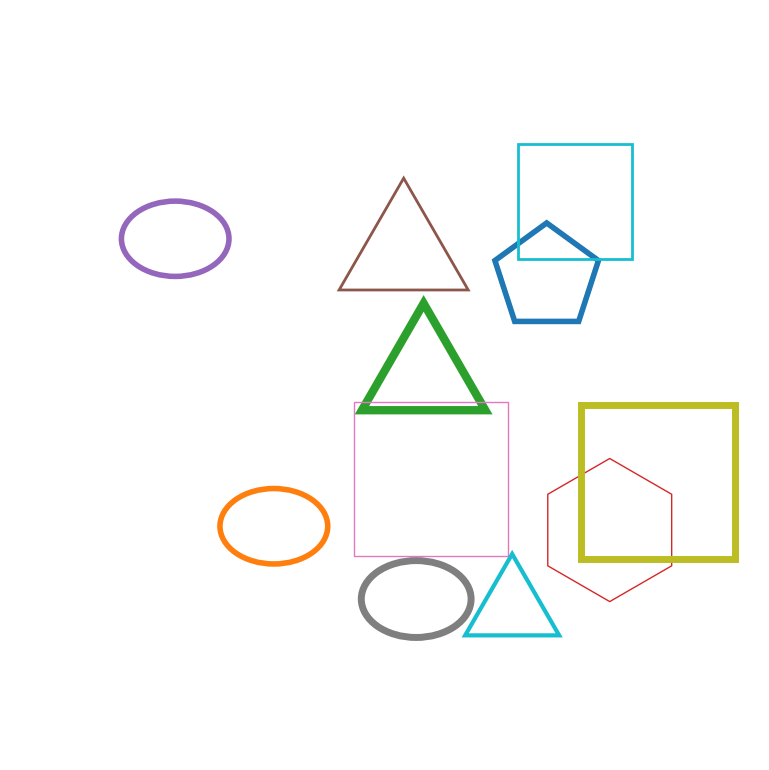[{"shape": "pentagon", "thickness": 2, "radius": 0.35, "center": [0.71, 0.64]}, {"shape": "oval", "thickness": 2, "radius": 0.35, "center": [0.356, 0.317]}, {"shape": "triangle", "thickness": 3, "radius": 0.46, "center": [0.55, 0.513]}, {"shape": "hexagon", "thickness": 0.5, "radius": 0.46, "center": [0.792, 0.312]}, {"shape": "oval", "thickness": 2, "radius": 0.35, "center": [0.228, 0.69]}, {"shape": "triangle", "thickness": 1, "radius": 0.48, "center": [0.524, 0.672]}, {"shape": "square", "thickness": 0.5, "radius": 0.5, "center": [0.56, 0.378]}, {"shape": "oval", "thickness": 2.5, "radius": 0.36, "center": [0.541, 0.222]}, {"shape": "square", "thickness": 2.5, "radius": 0.5, "center": [0.855, 0.374]}, {"shape": "triangle", "thickness": 1.5, "radius": 0.35, "center": [0.665, 0.21]}, {"shape": "square", "thickness": 1, "radius": 0.37, "center": [0.747, 0.738]}]